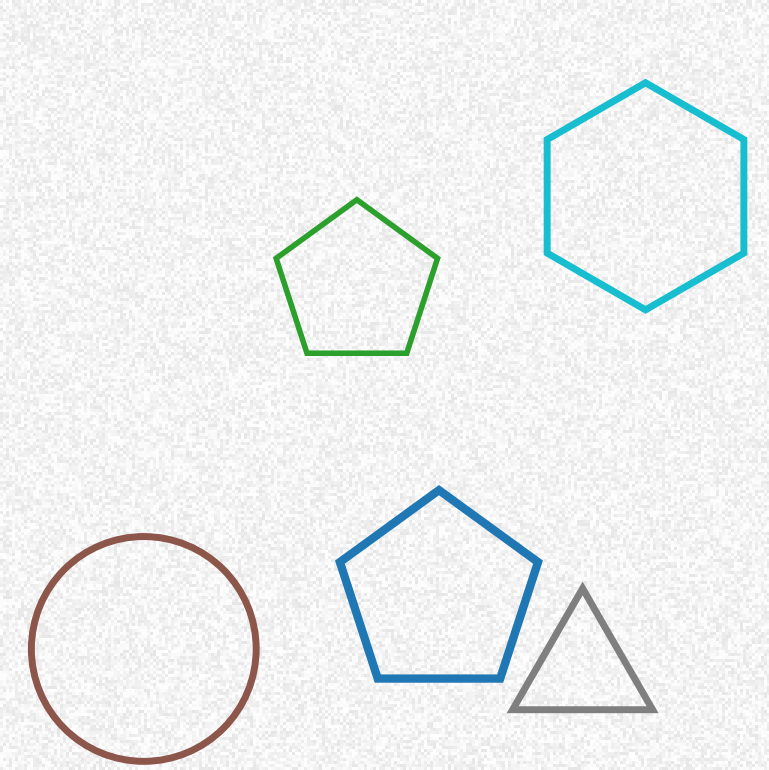[{"shape": "pentagon", "thickness": 3, "radius": 0.68, "center": [0.57, 0.228]}, {"shape": "pentagon", "thickness": 2, "radius": 0.55, "center": [0.463, 0.63]}, {"shape": "circle", "thickness": 2.5, "radius": 0.73, "center": [0.187, 0.157]}, {"shape": "triangle", "thickness": 2.5, "radius": 0.52, "center": [0.757, 0.131]}, {"shape": "hexagon", "thickness": 2.5, "radius": 0.74, "center": [0.838, 0.745]}]